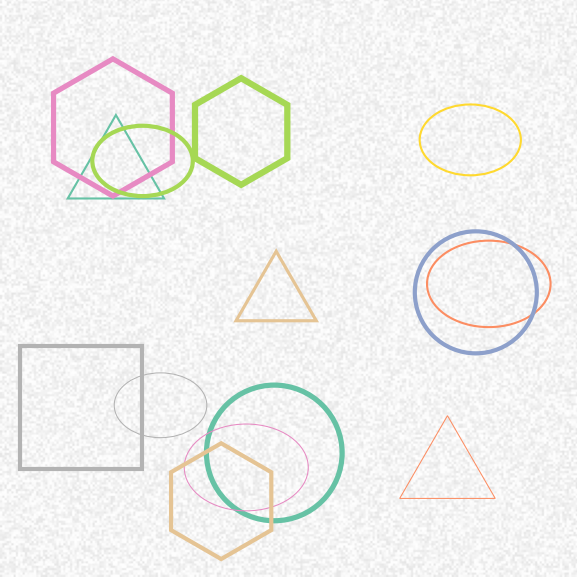[{"shape": "triangle", "thickness": 1, "radius": 0.48, "center": [0.201, 0.704]}, {"shape": "circle", "thickness": 2.5, "radius": 0.59, "center": [0.475, 0.215]}, {"shape": "oval", "thickness": 1, "radius": 0.53, "center": [0.846, 0.508]}, {"shape": "triangle", "thickness": 0.5, "radius": 0.48, "center": [0.775, 0.184]}, {"shape": "circle", "thickness": 2, "radius": 0.53, "center": [0.824, 0.493]}, {"shape": "hexagon", "thickness": 2.5, "radius": 0.59, "center": [0.196, 0.778]}, {"shape": "oval", "thickness": 0.5, "radius": 0.54, "center": [0.426, 0.19]}, {"shape": "oval", "thickness": 2, "radius": 0.44, "center": [0.247, 0.72]}, {"shape": "hexagon", "thickness": 3, "radius": 0.46, "center": [0.418, 0.771]}, {"shape": "oval", "thickness": 1, "radius": 0.44, "center": [0.814, 0.757]}, {"shape": "hexagon", "thickness": 2, "radius": 0.5, "center": [0.383, 0.131]}, {"shape": "triangle", "thickness": 1.5, "radius": 0.4, "center": [0.478, 0.484]}, {"shape": "oval", "thickness": 0.5, "radius": 0.4, "center": [0.278, 0.297]}, {"shape": "square", "thickness": 2, "radius": 0.53, "center": [0.14, 0.294]}]